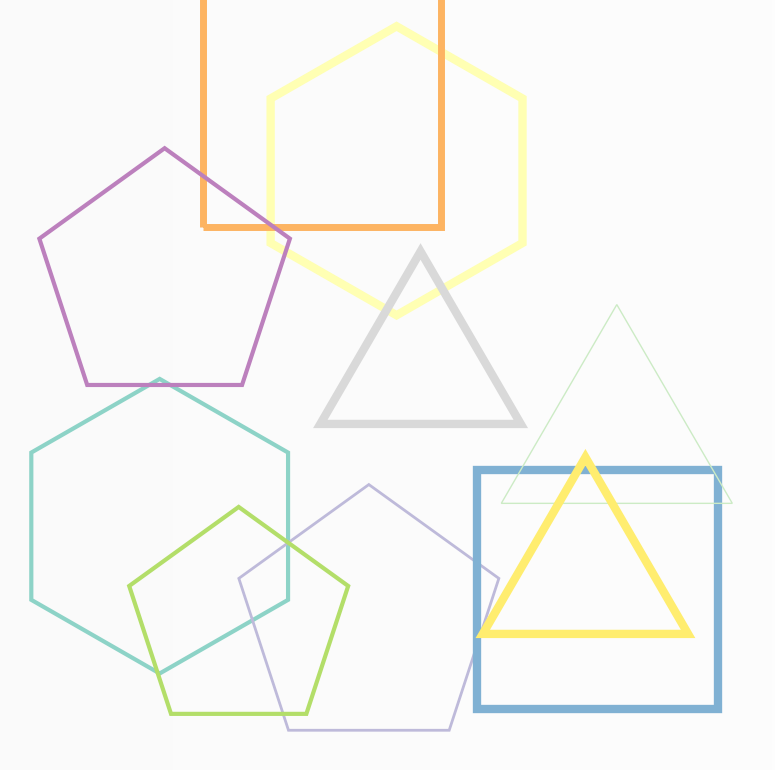[{"shape": "hexagon", "thickness": 1.5, "radius": 0.96, "center": [0.206, 0.317]}, {"shape": "hexagon", "thickness": 3, "radius": 0.94, "center": [0.512, 0.778]}, {"shape": "pentagon", "thickness": 1, "radius": 0.88, "center": [0.476, 0.194]}, {"shape": "square", "thickness": 3, "radius": 0.78, "center": [0.771, 0.234]}, {"shape": "square", "thickness": 2.5, "radius": 0.77, "center": [0.415, 0.859]}, {"shape": "pentagon", "thickness": 1.5, "radius": 0.74, "center": [0.308, 0.193]}, {"shape": "triangle", "thickness": 3, "radius": 0.75, "center": [0.543, 0.524]}, {"shape": "pentagon", "thickness": 1.5, "radius": 0.85, "center": [0.212, 0.638]}, {"shape": "triangle", "thickness": 0.5, "radius": 0.86, "center": [0.796, 0.432]}, {"shape": "triangle", "thickness": 3, "radius": 0.76, "center": [0.755, 0.253]}]